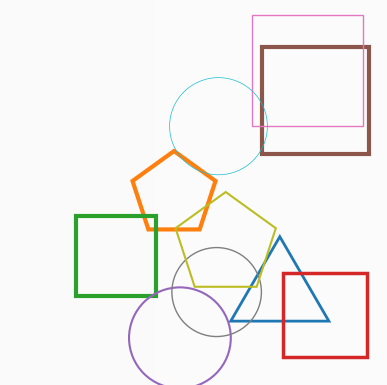[{"shape": "triangle", "thickness": 2, "radius": 0.73, "center": [0.722, 0.239]}, {"shape": "pentagon", "thickness": 3, "radius": 0.56, "center": [0.449, 0.495]}, {"shape": "square", "thickness": 3, "radius": 0.52, "center": [0.299, 0.335]}, {"shape": "square", "thickness": 2.5, "radius": 0.54, "center": [0.84, 0.182]}, {"shape": "circle", "thickness": 1.5, "radius": 0.66, "center": [0.464, 0.122]}, {"shape": "square", "thickness": 3, "radius": 0.69, "center": [0.814, 0.738]}, {"shape": "square", "thickness": 1, "radius": 0.72, "center": [0.794, 0.817]}, {"shape": "circle", "thickness": 1, "radius": 0.58, "center": [0.559, 0.241]}, {"shape": "pentagon", "thickness": 1.5, "radius": 0.68, "center": [0.582, 0.365]}, {"shape": "circle", "thickness": 0.5, "radius": 0.63, "center": [0.564, 0.672]}]